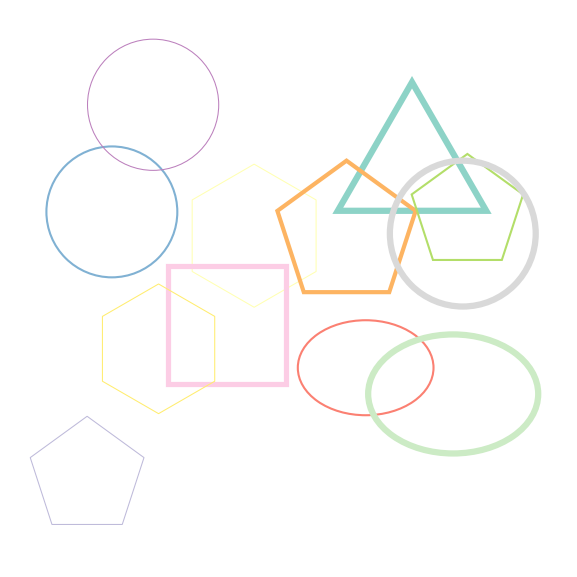[{"shape": "triangle", "thickness": 3, "radius": 0.74, "center": [0.713, 0.708]}, {"shape": "hexagon", "thickness": 0.5, "radius": 0.62, "center": [0.44, 0.591]}, {"shape": "pentagon", "thickness": 0.5, "radius": 0.52, "center": [0.151, 0.175]}, {"shape": "oval", "thickness": 1, "radius": 0.59, "center": [0.633, 0.362]}, {"shape": "circle", "thickness": 1, "radius": 0.57, "center": [0.194, 0.632]}, {"shape": "pentagon", "thickness": 2, "radius": 0.63, "center": [0.6, 0.595]}, {"shape": "pentagon", "thickness": 1, "radius": 0.51, "center": [0.809, 0.631]}, {"shape": "square", "thickness": 2.5, "radius": 0.51, "center": [0.393, 0.437]}, {"shape": "circle", "thickness": 3, "radius": 0.63, "center": [0.801, 0.595]}, {"shape": "circle", "thickness": 0.5, "radius": 0.57, "center": [0.265, 0.818]}, {"shape": "oval", "thickness": 3, "radius": 0.74, "center": [0.785, 0.317]}, {"shape": "hexagon", "thickness": 0.5, "radius": 0.56, "center": [0.275, 0.395]}]